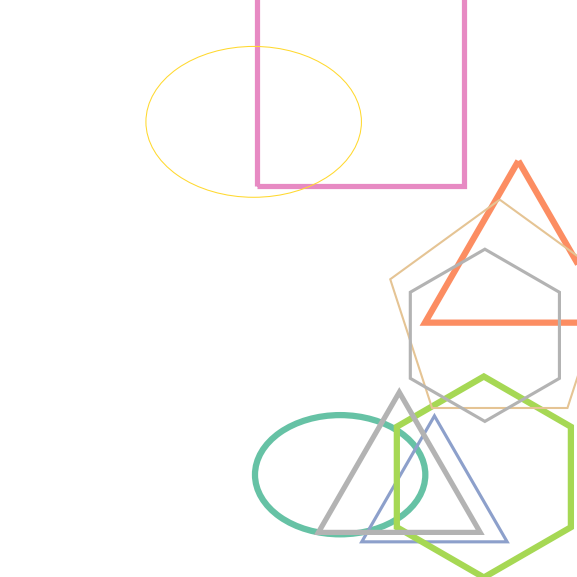[{"shape": "oval", "thickness": 3, "radius": 0.74, "center": [0.589, 0.177]}, {"shape": "triangle", "thickness": 3, "radius": 0.93, "center": [0.898, 0.534]}, {"shape": "triangle", "thickness": 1.5, "radius": 0.73, "center": [0.752, 0.134]}, {"shape": "square", "thickness": 2.5, "radius": 0.9, "center": [0.625, 0.856]}, {"shape": "hexagon", "thickness": 3, "radius": 0.87, "center": [0.838, 0.173]}, {"shape": "oval", "thickness": 0.5, "radius": 0.93, "center": [0.439, 0.788]}, {"shape": "pentagon", "thickness": 1, "radius": 1.0, "center": [0.865, 0.454]}, {"shape": "triangle", "thickness": 2.5, "radius": 0.81, "center": [0.691, 0.158]}, {"shape": "hexagon", "thickness": 1.5, "radius": 0.75, "center": [0.84, 0.419]}]